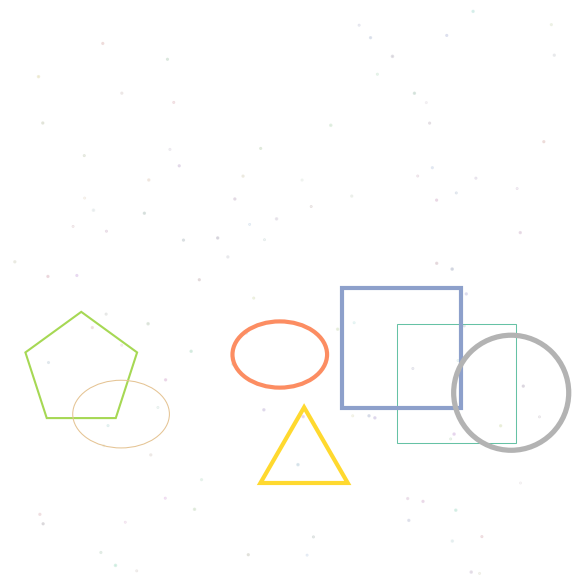[{"shape": "square", "thickness": 0.5, "radius": 0.51, "center": [0.791, 0.335]}, {"shape": "oval", "thickness": 2, "radius": 0.41, "center": [0.484, 0.385]}, {"shape": "square", "thickness": 2, "radius": 0.52, "center": [0.695, 0.397]}, {"shape": "pentagon", "thickness": 1, "radius": 0.51, "center": [0.141, 0.357]}, {"shape": "triangle", "thickness": 2, "radius": 0.44, "center": [0.527, 0.206]}, {"shape": "oval", "thickness": 0.5, "radius": 0.42, "center": [0.21, 0.282]}, {"shape": "circle", "thickness": 2.5, "radius": 0.5, "center": [0.885, 0.319]}]